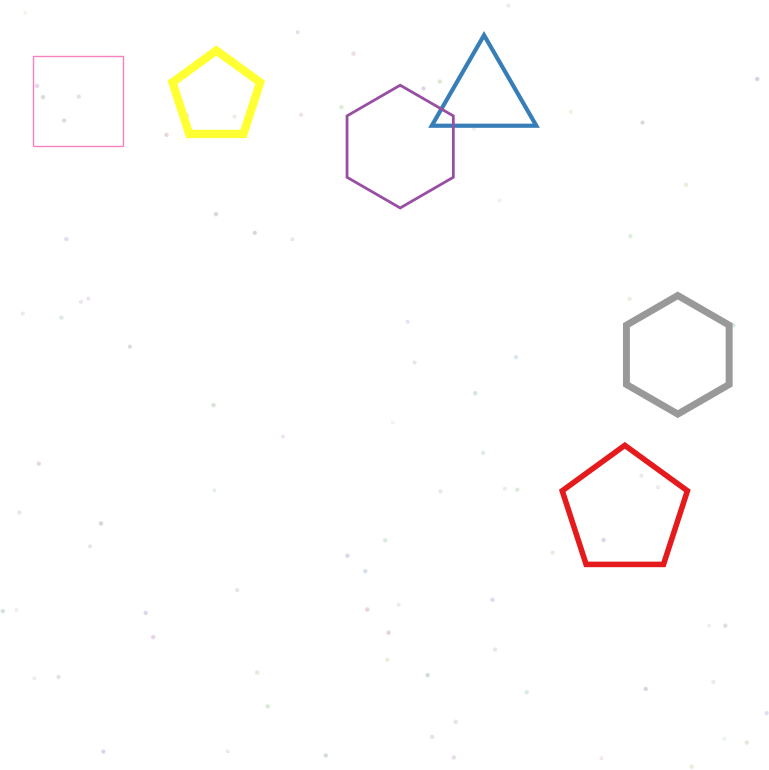[{"shape": "pentagon", "thickness": 2, "radius": 0.43, "center": [0.811, 0.336]}, {"shape": "triangle", "thickness": 1.5, "radius": 0.39, "center": [0.629, 0.876]}, {"shape": "hexagon", "thickness": 1, "radius": 0.4, "center": [0.52, 0.81]}, {"shape": "pentagon", "thickness": 3, "radius": 0.3, "center": [0.281, 0.874]}, {"shape": "square", "thickness": 0.5, "radius": 0.29, "center": [0.101, 0.869]}, {"shape": "hexagon", "thickness": 2.5, "radius": 0.39, "center": [0.88, 0.539]}]